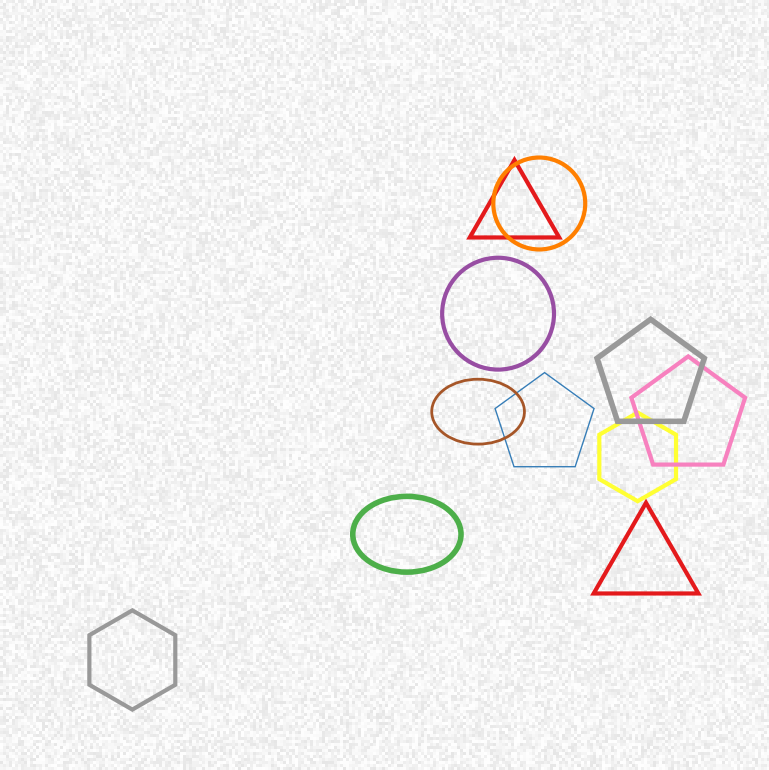[{"shape": "triangle", "thickness": 1.5, "radius": 0.34, "center": [0.668, 0.725]}, {"shape": "triangle", "thickness": 1.5, "radius": 0.39, "center": [0.839, 0.269]}, {"shape": "pentagon", "thickness": 0.5, "radius": 0.34, "center": [0.707, 0.449]}, {"shape": "oval", "thickness": 2, "radius": 0.35, "center": [0.528, 0.306]}, {"shape": "circle", "thickness": 1.5, "radius": 0.36, "center": [0.647, 0.593]}, {"shape": "circle", "thickness": 1.5, "radius": 0.3, "center": [0.7, 0.736]}, {"shape": "hexagon", "thickness": 1.5, "radius": 0.29, "center": [0.828, 0.407]}, {"shape": "oval", "thickness": 1, "radius": 0.3, "center": [0.621, 0.465]}, {"shape": "pentagon", "thickness": 1.5, "radius": 0.39, "center": [0.894, 0.459]}, {"shape": "pentagon", "thickness": 2, "radius": 0.37, "center": [0.845, 0.512]}, {"shape": "hexagon", "thickness": 1.5, "radius": 0.32, "center": [0.172, 0.143]}]